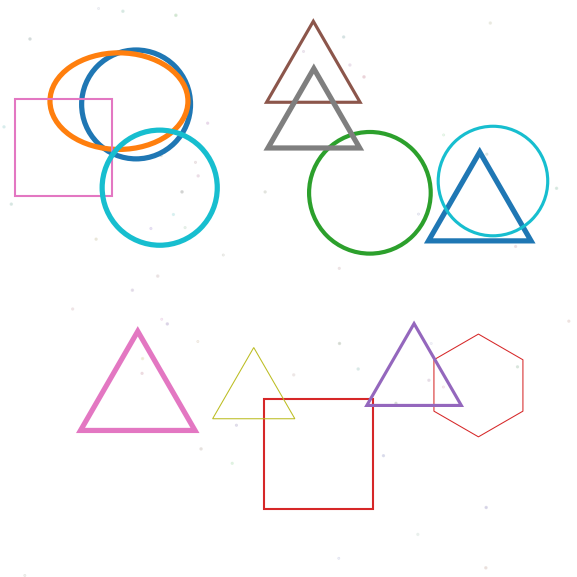[{"shape": "circle", "thickness": 2.5, "radius": 0.47, "center": [0.236, 0.818]}, {"shape": "triangle", "thickness": 2.5, "radius": 0.51, "center": [0.831, 0.633]}, {"shape": "oval", "thickness": 2.5, "radius": 0.6, "center": [0.206, 0.824]}, {"shape": "circle", "thickness": 2, "radius": 0.53, "center": [0.641, 0.665]}, {"shape": "hexagon", "thickness": 0.5, "radius": 0.44, "center": [0.828, 0.332]}, {"shape": "square", "thickness": 1, "radius": 0.47, "center": [0.552, 0.213]}, {"shape": "triangle", "thickness": 1.5, "radius": 0.47, "center": [0.717, 0.344]}, {"shape": "triangle", "thickness": 1.5, "radius": 0.47, "center": [0.543, 0.869]}, {"shape": "square", "thickness": 1, "radius": 0.42, "center": [0.11, 0.744]}, {"shape": "triangle", "thickness": 2.5, "radius": 0.57, "center": [0.239, 0.311]}, {"shape": "triangle", "thickness": 2.5, "radius": 0.46, "center": [0.543, 0.789]}, {"shape": "triangle", "thickness": 0.5, "radius": 0.41, "center": [0.439, 0.315]}, {"shape": "circle", "thickness": 1.5, "radius": 0.47, "center": [0.854, 0.686]}, {"shape": "circle", "thickness": 2.5, "radius": 0.5, "center": [0.277, 0.674]}]